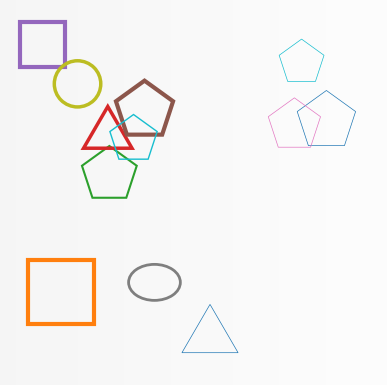[{"shape": "triangle", "thickness": 0.5, "radius": 0.42, "center": [0.542, 0.126]}, {"shape": "pentagon", "thickness": 0.5, "radius": 0.4, "center": [0.842, 0.686]}, {"shape": "square", "thickness": 3, "radius": 0.42, "center": [0.157, 0.242]}, {"shape": "pentagon", "thickness": 1.5, "radius": 0.37, "center": [0.282, 0.546]}, {"shape": "triangle", "thickness": 2.5, "radius": 0.36, "center": [0.278, 0.651]}, {"shape": "square", "thickness": 3, "radius": 0.29, "center": [0.11, 0.886]}, {"shape": "pentagon", "thickness": 3, "radius": 0.39, "center": [0.373, 0.713]}, {"shape": "pentagon", "thickness": 0.5, "radius": 0.35, "center": [0.76, 0.675]}, {"shape": "oval", "thickness": 2, "radius": 0.33, "center": [0.399, 0.267]}, {"shape": "circle", "thickness": 2.5, "radius": 0.3, "center": [0.2, 0.782]}, {"shape": "pentagon", "thickness": 0.5, "radius": 0.3, "center": [0.778, 0.838]}, {"shape": "pentagon", "thickness": 1, "radius": 0.32, "center": [0.345, 0.638]}]